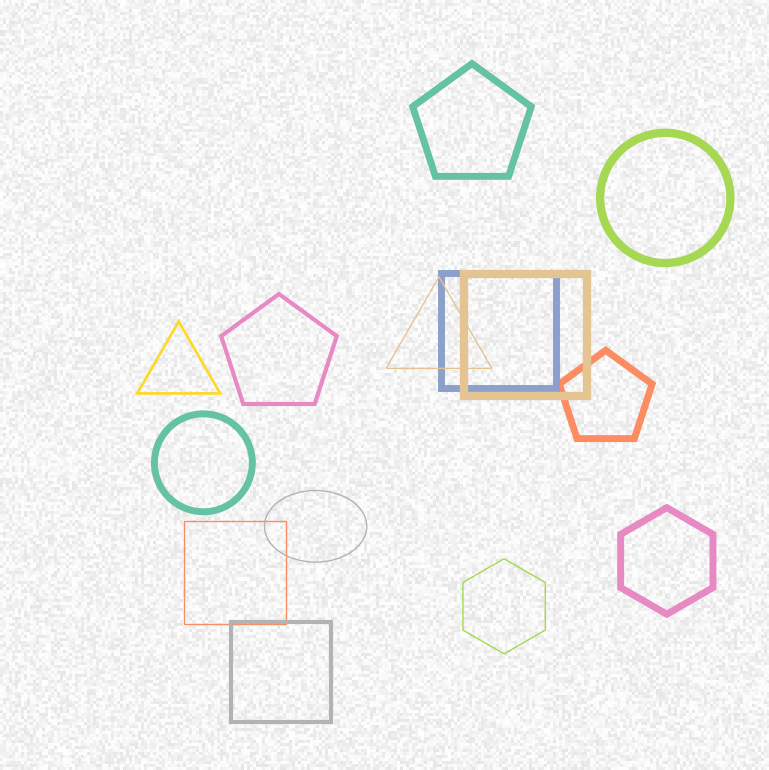[{"shape": "circle", "thickness": 2.5, "radius": 0.32, "center": [0.264, 0.399]}, {"shape": "pentagon", "thickness": 2.5, "radius": 0.4, "center": [0.613, 0.836]}, {"shape": "pentagon", "thickness": 2.5, "radius": 0.32, "center": [0.787, 0.482]}, {"shape": "square", "thickness": 0.5, "radius": 0.33, "center": [0.305, 0.257]}, {"shape": "square", "thickness": 2.5, "radius": 0.37, "center": [0.647, 0.571]}, {"shape": "pentagon", "thickness": 1.5, "radius": 0.39, "center": [0.362, 0.539]}, {"shape": "hexagon", "thickness": 2.5, "radius": 0.35, "center": [0.866, 0.271]}, {"shape": "hexagon", "thickness": 0.5, "radius": 0.31, "center": [0.655, 0.213]}, {"shape": "circle", "thickness": 3, "radius": 0.42, "center": [0.864, 0.743]}, {"shape": "triangle", "thickness": 1, "radius": 0.31, "center": [0.232, 0.52]}, {"shape": "square", "thickness": 3, "radius": 0.4, "center": [0.683, 0.565]}, {"shape": "triangle", "thickness": 0.5, "radius": 0.4, "center": [0.57, 0.561]}, {"shape": "square", "thickness": 1.5, "radius": 0.33, "center": [0.365, 0.127]}, {"shape": "oval", "thickness": 0.5, "radius": 0.33, "center": [0.41, 0.316]}]